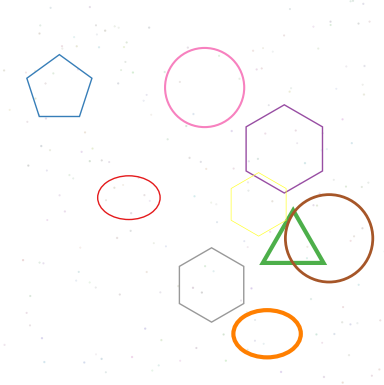[{"shape": "oval", "thickness": 1, "radius": 0.41, "center": [0.335, 0.487]}, {"shape": "pentagon", "thickness": 1, "radius": 0.44, "center": [0.154, 0.769]}, {"shape": "triangle", "thickness": 3, "radius": 0.46, "center": [0.762, 0.363]}, {"shape": "hexagon", "thickness": 1, "radius": 0.57, "center": [0.738, 0.613]}, {"shape": "oval", "thickness": 3, "radius": 0.44, "center": [0.694, 0.133]}, {"shape": "hexagon", "thickness": 0.5, "radius": 0.41, "center": [0.672, 0.469]}, {"shape": "circle", "thickness": 2, "radius": 0.57, "center": [0.855, 0.381]}, {"shape": "circle", "thickness": 1.5, "radius": 0.51, "center": [0.532, 0.773]}, {"shape": "hexagon", "thickness": 1, "radius": 0.48, "center": [0.55, 0.26]}]